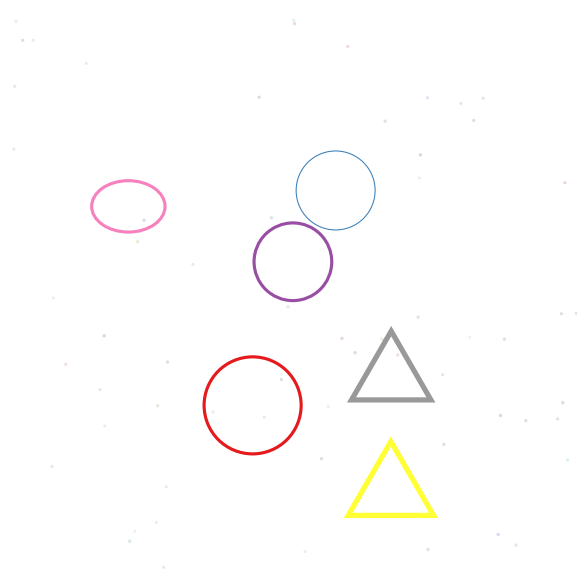[{"shape": "circle", "thickness": 1.5, "radius": 0.42, "center": [0.437, 0.297]}, {"shape": "circle", "thickness": 0.5, "radius": 0.34, "center": [0.581, 0.669]}, {"shape": "circle", "thickness": 1.5, "radius": 0.34, "center": [0.507, 0.546]}, {"shape": "triangle", "thickness": 2.5, "radius": 0.43, "center": [0.677, 0.149]}, {"shape": "oval", "thickness": 1.5, "radius": 0.32, "center": [0.222, 0.642]}, {"shape": "triangle", "thickness": 2.5, "radius": 0.4, "center": [0.677, 0.346]}]